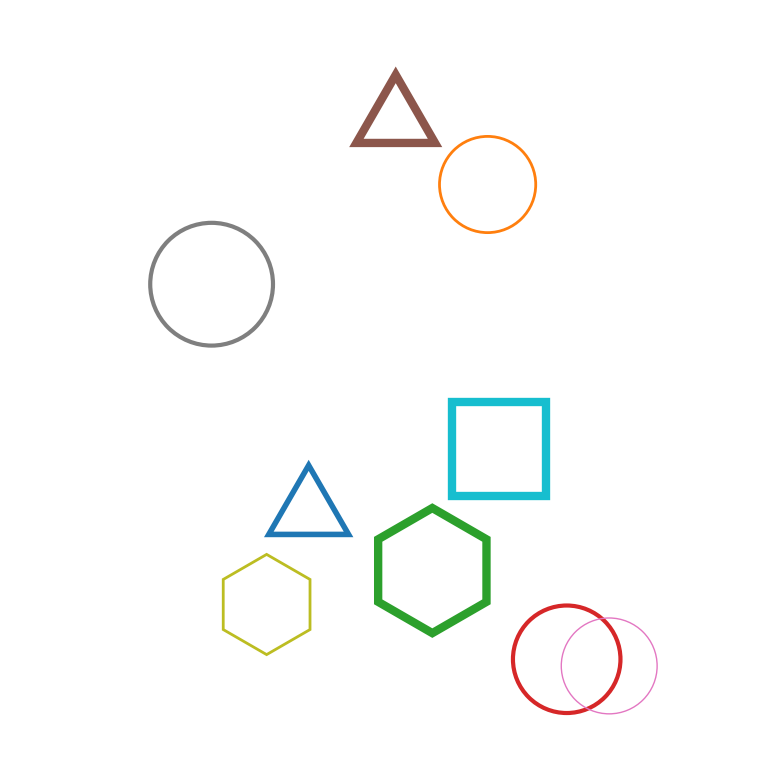[{"shape": "triangle", "thickness": 2, "radius": 0.3, "center": [0.401, 0.336]}, {"shape": "circle", "thickness": 1, "radius": 0.31, "center": [0.633, 0.76]}, {"shape": "hexagon", "thickness": 3, "radius": 0.41, "center": [0.561, 0.259]}, {"shape": "circle", "thickness": 1.5, "radius": 0.35, "center": [0.736, 0.144]}, {"shape": "triangle", "thickness": 3, "radius": 0.29, "center": [0.514, 0.844]}, {"shape": "circle", "thickness": 0.5, "radius": 0.31, "center": [0.791, 0.135]}, {"shape": "circle", "thickness": 1.5, "radius": 0.4, "center": [0.275, 0.631]}, {"shape": "hexagon", "thickness": 1, "radius": 0.33, "center": [0.346, 0.215]}, {"shape": "square", "thickness": 3, "radius": 0.31, "center": [0.648, 0.417]}]